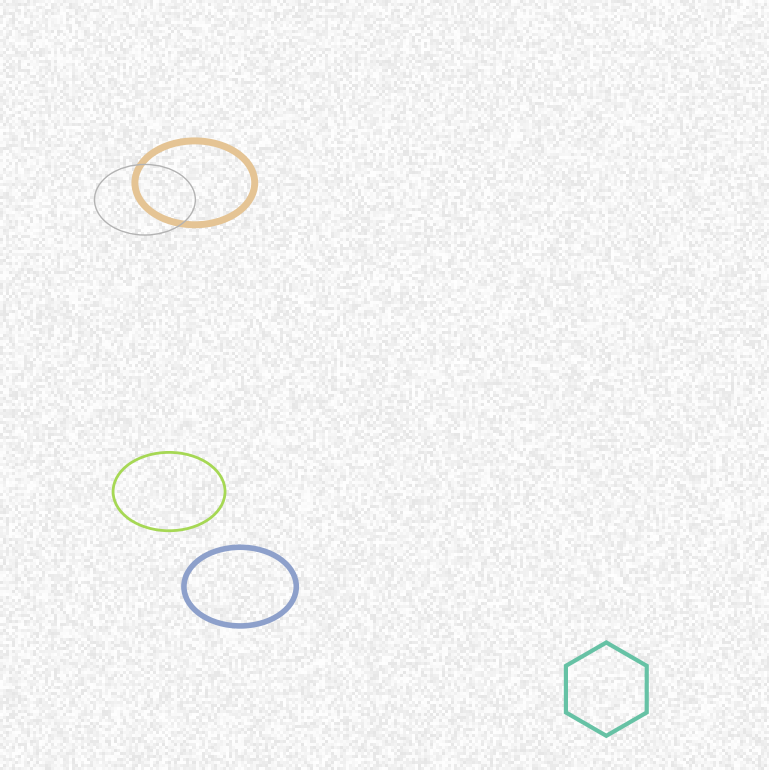[{"shape": "hexagon", "thickness": 1.5, "radius": 0.3, "center": [0.787, 0.105]}, {"shape": "oval", "thickness": 2, "radius": 0.36, "center": [0.312, 0.238]}, {"shape": "oval", "thickness": 1, "radius": 0.36, "center": [0.22, 0.362]}, {"shape": "oval", "thickness": 2.5, "radius": 0.39, "center": [0.253, 0.763]}, {"shape": "oval", "thickness": 0.5, "radius": 0.33, "center": [0.188, 0.741]}]